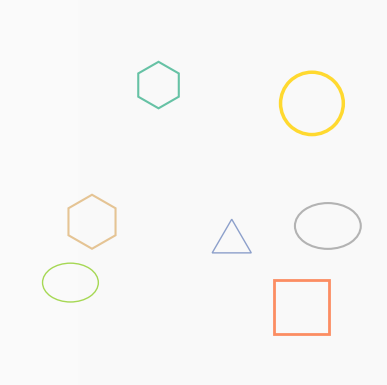[{"shape": "hexagon", "thickness": 1.5, "radius": 0.3, "center": [0.409, 0.779]}, {"shape": "square", "thickness": 2, "radius": 0.35, "center": [0.778, 0.204]}, {"shape": "triangle", "thickness": 1, "radius": 0.29, "center": [0.598, 0.372]}, {"shape": "oval", "thickness": 1, "radius": 0.36, "center": [0.182, 0.266]}, {"shape": "circle", "thickness": 2.5, "radius": 0.4, "center": [0.805, 0.731]}, {"shape": "hexagon", "thickness": 1.5, "radius": 0.35, "center": [0.237, 0.424]}, {"shape": "oval", "thickness": 1.5, "radius": 0.42, "center": [0.846, 0.413]}]